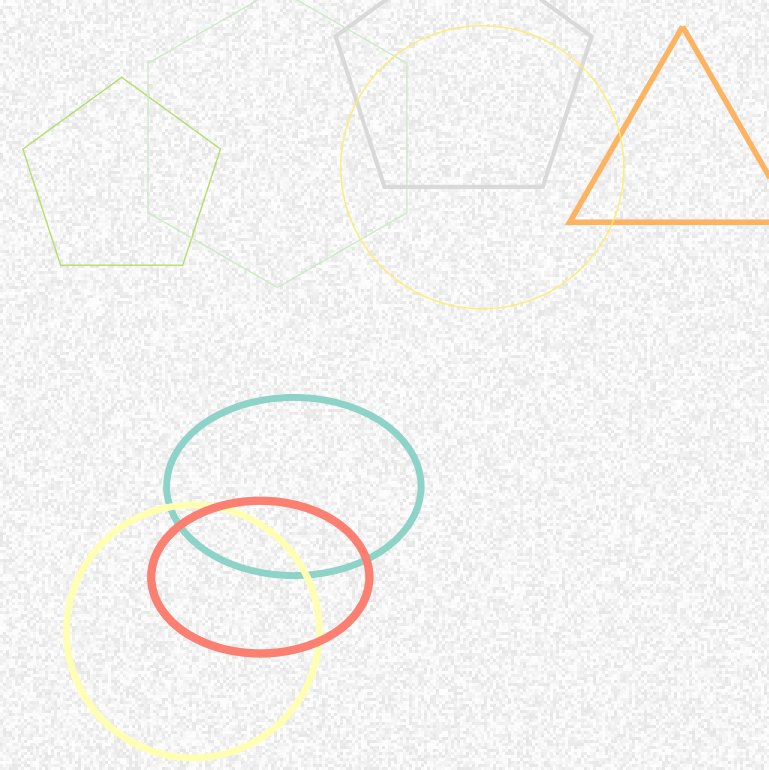[{"shape": "oval", "thickness": 2.5, "radius": 0.83, "center": [0.382, 0.368]}, {"shape": "circle", "thickness": 2.5, "radius": 0.82, "center": [0.251, 0.18]}, {"shape": "oval", "thickness": 3, "radius": 0.71, "center": [0.338, 0.251]}, {"shape": "triangle", "thickness": 2, "radius": 0.85, "center": [0.887, 0.796]}, {"shape": "pentagon", "thickness": 0.5, "radius": 0.67, "center": [0.158, 0.765]}, {"shape": "pentagon", "thickness": 1.5, "radius": 0.87, "center": [0.602, 0.899]}, {"shape": "hexagon", "thickness": 0.5, "radius": 0.97, "center": [0.36, 0.821]}, {"shape": "circle", "thickness": 0.5, "radius": 0.92, "center": [0.626, 0.783]}]